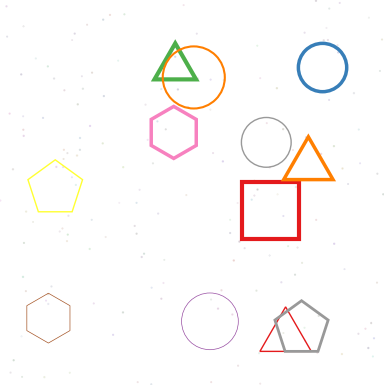[{"shape": "square", "thickness": 3, "radius": 0.37, "center": [0.703, 0.453]}, {"shape": "triangle", "thickness": 1, "radius": 0.39, "center": [0.742, 0.126]}, {"shape": "circle", "thickness": 2.5, "radius": 0.31, "center": [0.838, 0.825]}, {"shape": "triangle", "thickness": 3, "radius": 0.31, "center": [0.455, 0.825]}, {"shape": "circle", "thickness": 0.5, "radius": 0.37, "center": [0.545, 0.165]}, {"shape": "triangle", "thickness": 2.5, "radius": 0.37, "center": [0.801, 0.571]}, {"shape": "circle", "thickness": 1.5, "radius": 0.4, "center": [0.503, 0.799]}, {"shape": "pentagon", "thickness": 1, "radius": 0.37, "center": [0.143, 0.51]}, {"shape": "hexagon", "thickness": 0.5, "radius": 0.32, "center": [0.126, 0.174]}, {"shape": "hexagon", "thickness": 2.5, "radius": 0.34, "center": [0.451, 0.656]}, {"shape": "pentagon", "thickness": 2, "radius": 0.36, "center": [0.783, 0.146]}, {"shape": "circle", "thickness": 1, "radius": 0.32, "center": [0.692, 0.63]}]